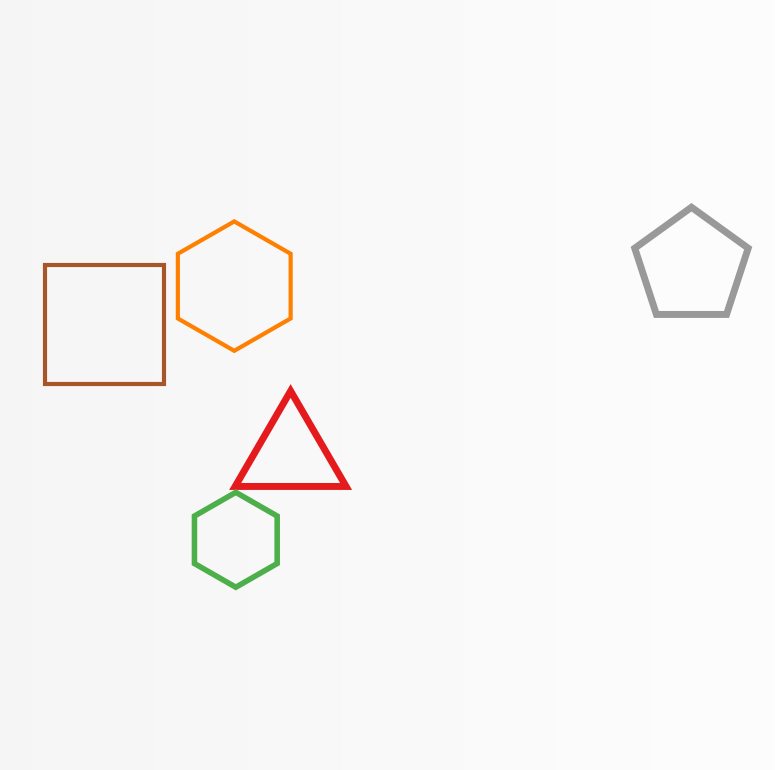[{"shape": "triangle", "thickness": 2.5, "radius": 0.41, "center": [0.375, 0.41]}, {"shape": "hexagon", "thickness": 2, "radius": 0.31, "center": [0.304, 0.299]}, {"shape": "hexagon", "thickness": 1.5, "radius": 0.42, "center": [0.302, 0.628]}, {"shape": "square", "thickness": 1.5, "radius": 0.39, "center": [0.135, 0.579]}, {"shape": "pentagon", "thickness": 2.5, "radius": 0.38, "center": [0.892, 0.654]}]